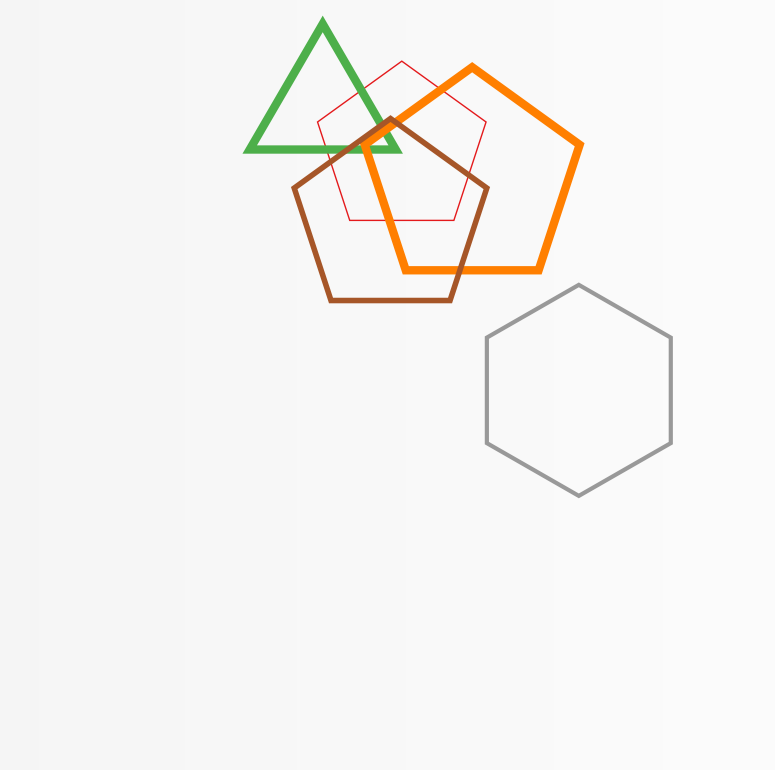[{"shape": "pentagon", "thickness": 0.5, "radius": 0.57, "center": [0.518, 0.806]}, {"shape": "triangle", "thickness": 3, "radius": 0.54, "center": [0.416, 0.86]}, {"shape": "pentagon", "thickness": 3, "radius": 0.73, "center": [0.609, 0.767]}, {"shape": "pentagon", "thickness": 2, "radius": 0.65, "center": [0.504, 0.715]}, {"shape": "hexagon", "thickness": 1.5, "radius": 0.69, "center": [0.747, 0.493]}]